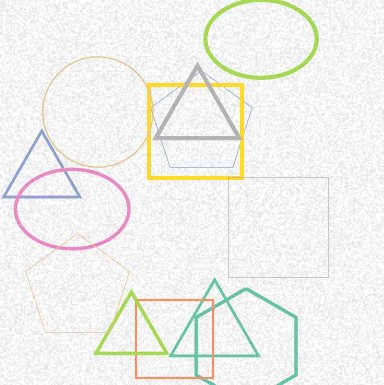[{"shape": "triangle", "thickness": 2, "radius": 0.66, "center": [0.557, 0.142]}, {"shape": "hexagon", "thickness": 2.5, "radius": 0.75, "center": [0.639, 0.101]}, {"shape": "square", "thickness": 1.5, "radius": 0.5, "center": [0.453, 0.12]}, {"shape": "triangle", "thickness": 2, "radius": 0.57, "center": [0.108, 0.545]}, {"shape": "pentagon", "thickness": 0.5, "radius": 0.69, "center": [0.523, 0.677]}, {"shape": "oval", "thickness": 2.5, "radius": 0.74, "center": [0.188, 0.457]}, {"shape": "triangle", "thickness": 2.5, "radius": 0.53, "center": [0.341, 0.135]}, {"shape": "oval", "thickness": 3, "radius": 0.72, "center": [0.678, 0.899]}, {"shape": "square", "thickness": 3, "radius": 0.6, "center": [0.507, 0.659]}, {"shape": "pentagon", "thickness": 0.5, "radius": 0.71, "center": [0.202, 0.251]}, {"shape": "circle", "thickness": 1, "radius": 0.72, "center": [0.254, 0.709]}, {"shape": "square", "thickness": 0.5, "radius": 0.65, "center": [0.721, 0.411]}, {"shape": "triangle", "thickness": 3, "radius": 0.63, "center": [0.513, 0.704]}]